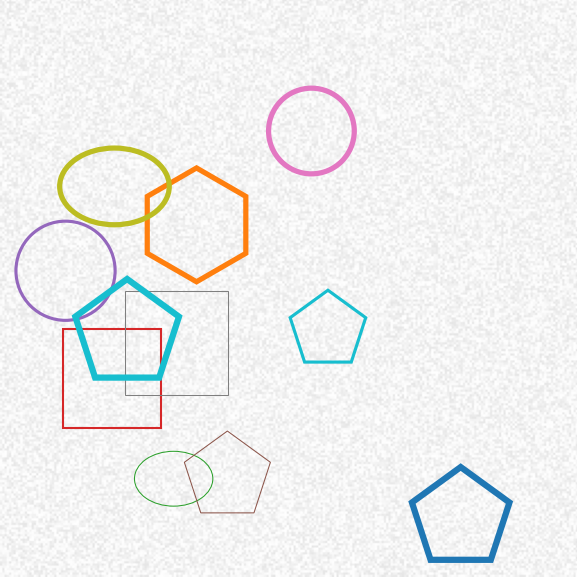[{"shape": "pentagon", "thickness": 3, "radius": 0.44, "center": [0.798, 0.102]}, {"shape": "hexagon", "thickness": 2.5, "radius": 0.49, "center": [0.34, 0.61]}, {"shape": "oval", "thickness": 0.5, "radius": 0.34, "center": [0.301, 0.17]}, {"shape": "square", "thickness": 1, "radius": 0.43, "center": [0.194, 0.344]}, {"shape": "circle", "thickness": 1.5, "radius": 0.43, "center": [0.113, 0.53]}, {"shape": "pentagon", "thickness": 0.5, "radius": 0.39, "center": [0.394, 0.174]}, {"shape": "circle", "thickness": 2.5, "radius": 0.37, "center": [0.539, 0.772]}, {"shape": "square", "thickness": 0.5, "radius": 0.45, "center": [0.305, 0.405]}, {"shape": "oval", "thickness": 2.5, "radius": 0.47, "center": [0.198, 0.676]}, {"shape": "pentagon", "thickness": 3, "radius": 0.47, "center": [0.22, 0.422]}, {"shape": "pentagon", "thickness": 1.5, "radius": 0.34, "center": [0.568, 0.428]}]